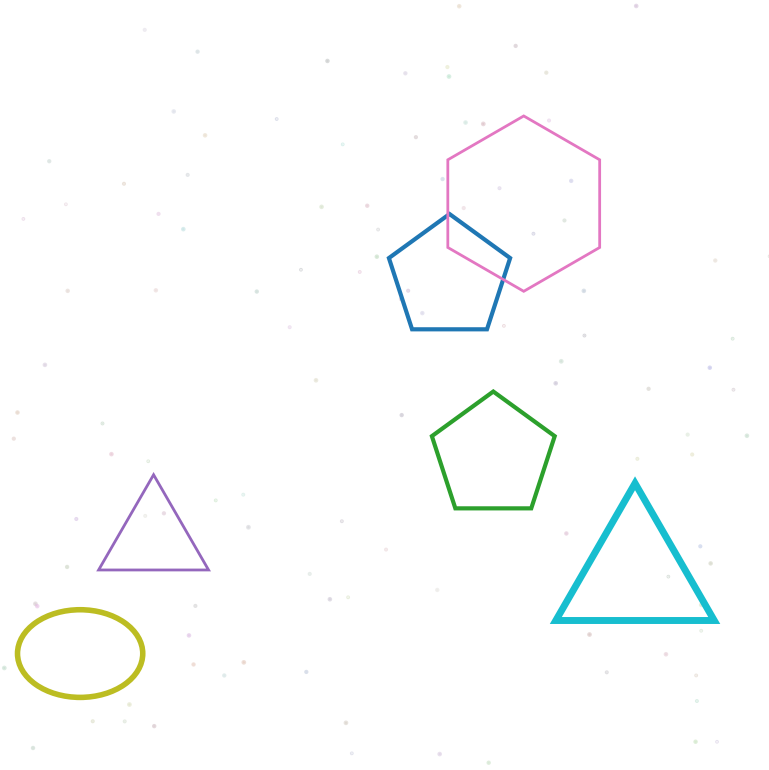[{"shape": "pentagon", "thickness": 1.5, "radius": 0.41, "center": [0.584, 0.639]}, {"shape": "pentagon", "thickness": 1.5, "radius": 0.42, "center": [0.641, 0.408]}, {"shape": "triangle", "thickness": 1, "radius": 0.41, "center": [0.199, 0.301]}, {"shape": "hexagon", "thickness": 1, "radius": 0.57, "center": [0.68, 0.736]}, {"shape": "oval", "thickness": 2, "radius": 0.41, "center": [0.104, 0.151]}, {"shape": "triangle", "thickness": 2.5, "radius": 0.59, "center": [0.825, 0.254]}]